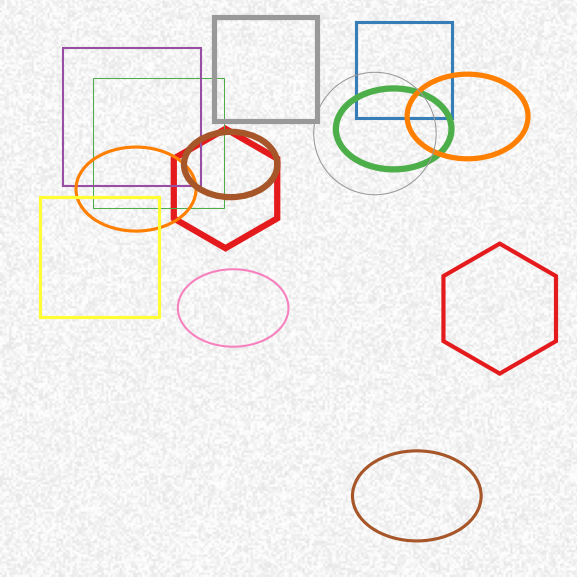[{"shape": "hexagon", "thickness": 2, "radius": 0.56, "center": [0.865, 0.465]}, {"shape": "hexagon", "thickness": 3, "radius": 0.52, "center": [0.39, 0.673]}, {"shape": "square", "thickness": 1.5, "radius": 0.42, "center": [0.699, 0.878]}, {"shape": "oval", "thickness": 3, "radius": 0.5, "center": [0.682, 0.776]}, {"shape": "square", "thickness": 0.5, "radius": 0.56, "center": [0.275, 0.752]}, {"shape": "square", "thickness": 1, "radius": 0.6, "center": [0.229, 0.797]}, {"shape": "oval", "thickness": 2.5, "radius": 0.52, "center": [0.81, 0.797]}, {"shape": "oval", "thickness": 1.5, "radius": 0.52, "center": [0.236, 0.672]}, {"shape": "square", "thickness": 1.5, "radius": 0.52, "center": [0.172, 0.554]}, {"shape": "oval", "thickness": 1.5, "radius": 0.56, "center": [0.722, 0.14]}, {"shape": "oval", "thickness": 3, "radius": 0.4, "center": [0.399, 0.714]}, {"shape": "oval", "thickness": 1, "radius": 0.48, "center": [0.404, 0.466]}, {"shape": "circle", "thickness": 0.5, "radius": 0.53, "center": [0.649, 0.768]}, {"shape": "square", "thickness": 2.5, "radius": 0.45, "center": [0.46, 0.879]}]